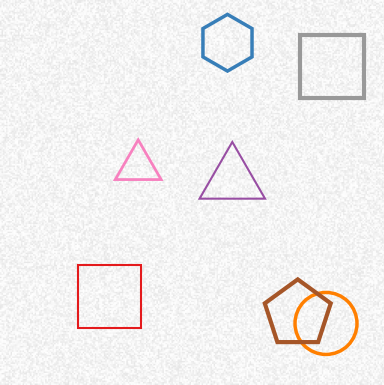[{"shape": "square", "thickness": 1.5, "radius": 0.41, "center": [0.284, 0.229]}, {"shape": "hexagon", "thickness": 2.5, "radius": 0.37, "center": [0.591, 0.889]}, {"shape": "triangle", "thickness": 1.5, "radius": 0.49, "center": [0.603, 0.533]}, {"shape": "circle", "thickness": 2.5, "radius": 0.4, "center": [0.847, 0.16]}, {"shape": "pentagon", "thickness": 3, "radius": 0.45, "center": [0.773, 0.184]}, {"shape": "triangle", "thickness": 2, "radius": 0.34, "center": [0.359, 0.568]}, {"shape": "square", "thickness": 3, "radius": 0.41, "center": [0.862, 0.828]}]